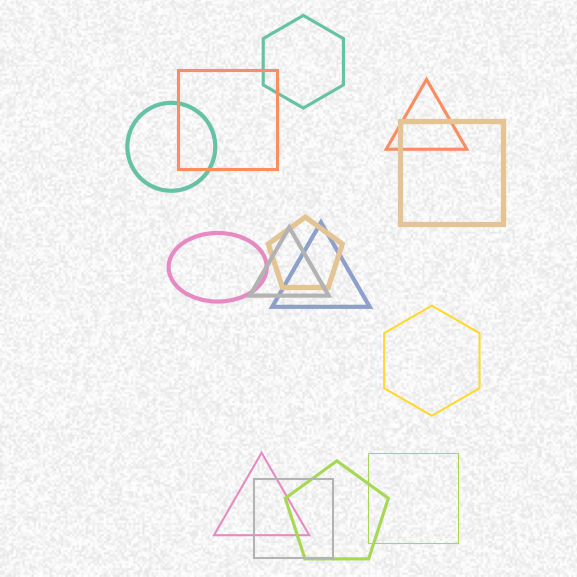[{"shape": "circle", "thickness": 2, "radius": 0.38, "center": [0.297, 0.745]}, {"shape": "hexagon", "thickness": 1.5, "radius": 0.4, "center": [0.525, 0.892]}, {"shape": "triangle", "thickness": 1.5, "radius": 0.4, "center": [0.739, 0.781]}, {"shape": "square", "thickness": 1.5, "radius": 0.43, "center": [0.393, 0.792]}, {"shape": "triangle", "thickness": 2, "radius": 0.49, "center": [0.556, 0.517]}, {"shape": "oval", "thickness": 2, "radius": 0.42, "center": [0.377, 0.536]}, {"shape": "triangle", "thickness": 1, "radius": 0.48, "center": [0.453, 0.12]}, {"shape": "square", "thickness": 0.5, "radius": 0.39, "center": [0.715, 0.137]}, {"shape": "pentagon", "thickness": 1.5, "radius": 0.47, "center": [0.583, 0.107]}, {"shape": "hexagon", "thickness": 1, "radius": 0.48, "center": [0.748, 0.375]}, {"shape": "square", "thickness": 2.5, "radius": 0.44, "center": [0.782, 0.7]}, {"shape": "pentagon", "thickness": 2.5, "radius": 0.34, "center": [0.529, 0.556]}, {"shape": "square", "thickness": 1, "radius": 0.34, "center": [0.508, 0.102]}, {"shape": "triangle", "thickness": 2, "radius": 0.39, "center": [0.501, 0.527]}]